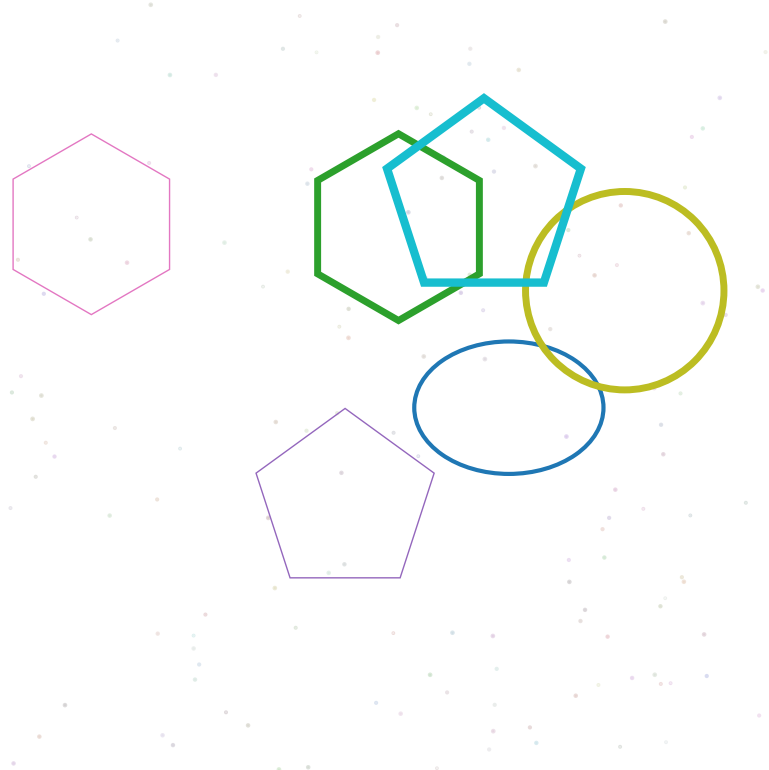[{"shape": "oval", "thickness": 1.5, "radius": 0.61, "center": [0.661, 0.471]}, {"shape": "hexagon", "thickness": 2.5, "radius": 0.61, "center": [0.518, 0.705]}, {"shape": "pentagon", "thickness": 0.5, "radius": 0.61, "center": [0.448, 0.348]}, {"shape": "hexagon", "thickness": 0.5, "radius": 0.59, "center": [0.119, 0.709]}, {"shape": "circle", "thickness": 2.5, "radius": 0.64, "center": [0.811, 0.622]}, {"shape": "pentagon", "thickness": 3, "radius": 0.66, "center": [0.629, 0.74]}]